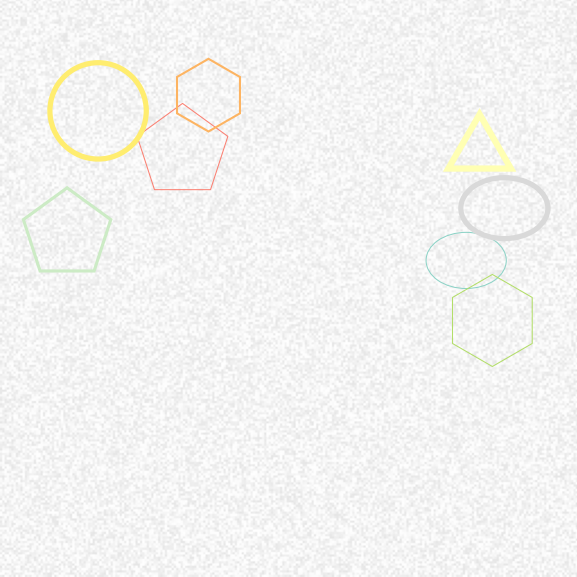[{"shape": "oval", "thickness": 0.5, "radius": 0.35, "center": [0.807, 0.548]}, {"shape": "triangle", "thickness": 3, "radius": 0.31, "center": [0.83, 0.739]}, {"shape": "pentagon", "thickness": 0.5, "radius": 0.41, "center": [0.316, 0.737]}, {"shape": "hexagon", "thickness": 1, "radius": 0.31, "center": [0.361, 0.834]}, {"shape": "hexagon", "thickness": 0.5, "radius": 0.4, "center": [0.853, 0.444]}, {"shape": "oval", "thickness": 2.5, "radius": 0.38, "center": [0.873, 0.639]}, {"shape": "pentagon", "thickness": 1.5, "radius": 0.4, "center": [0.116, 0.594]}, {"shape": "circle", "thickness": 2.5, "radius": 0.42, "center": [0.17, 0.807]}]